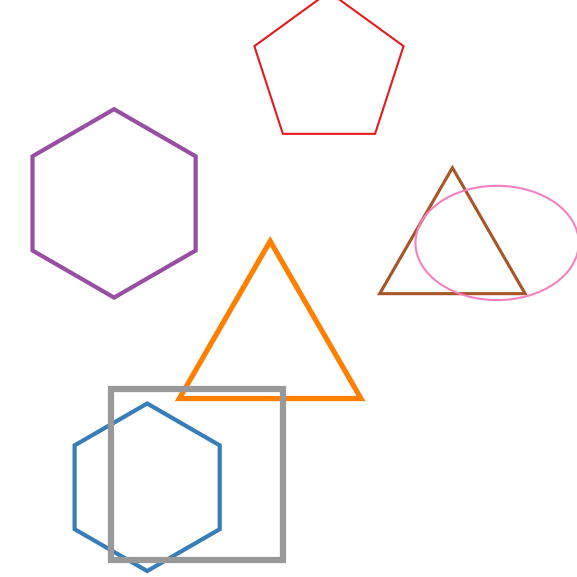[{"shape": "pentagon", "thickness": 1, "radius": 0.68, "center": [0.57, 0.877]}, {"shape": "hexagon", "thickness": 2, "radius": 0.73, "center": [0.255, 0.155]}, {"shape": "hexagon", "thickness": 2, "radius": 0.82, "center": [0.198, 0.647]}, {"shape": "triangle", "thickness": 2.5, "radius": 0.91, "center": [0.468, 0.4]}, {"shape": "triangle", "thickness": 1.5, "radius": 0.73, "center": [0.783, 0.563]}, {"shape": "oval", "thickness": 1, "radius": 0.71, "center": [0.861, 0.578]}, {"shape": "square", "thickness": 3, "radius": 0.74, "center": [0.341, 0.177]}]